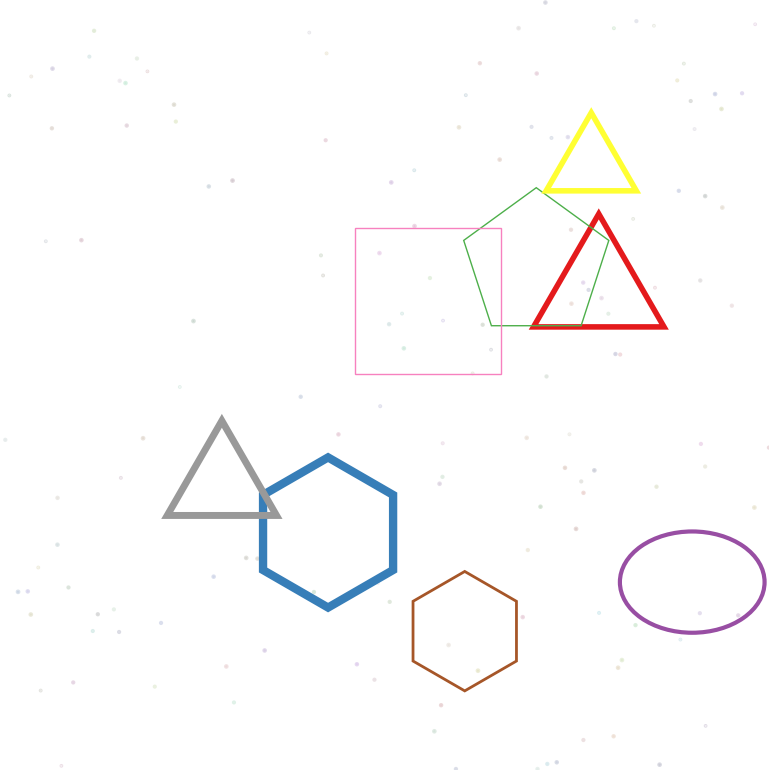[{"shape": "triangle", "thickness": 2, "radius": 0.49, "center": [0.778, 0.624]}, {"shape": "hexagon", "thickness": 3, "radius": 0.49, "center": [0.426, 0.308]}, {"shape": "pentagon", "thickness": 0.5, "radius": 0.5, "center": [0.696, 0.657]}, {"shape": "oval", "thickness": 1.5, "radius": 0.47, "center": [0.899, 0.244]}, {"shape": "triangle", "thickness": 2, "radius": 0.34, "center": [0.768, 0.786]}, {"shape": "hexagon", "thickness": 1, "radius": 0.39, "center": [0.604, 0.18]}, {"shape": "square", "thickness": 0.5, "radius": 0.47, "center": [0.556, 0.609]}, {"shape": "triangle", "thickness": 2.5, "radius": 0.41, "center": [0.288, 0.372]}]